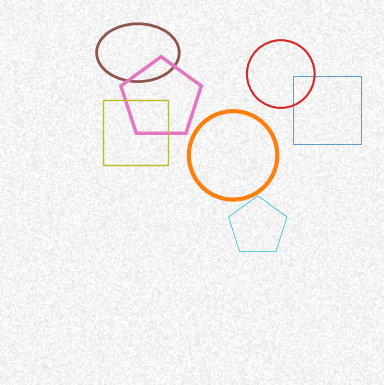[{"shape": "square", "thickness": 0.5, "radius": 0.44, "center": [0.849, 0.714]}, {"shape": "circle", "thickness": 3, "radius": 0.57, "center": [0.605, 0.596]}, {"shape": "circle", "thickness": 1.5, "radius": 0.44, "center": [0.729, 0.808]}, {"shape": "oval", "thickness": 2, "radius": 0.54, "center": [0.358, 0.863]}, {"shape": "pentagon", "thickness": 2.5, "radius": 0.55, "center": [0.418, 0.743]}, {"shape": "square", "thickness": 1, "radius": 0.42, "center": [0.352, 0.657]}, {"shape": "pentagon", "thickness": 0.5, "radius": 0.4, "center": [0.67, 0.411]}]